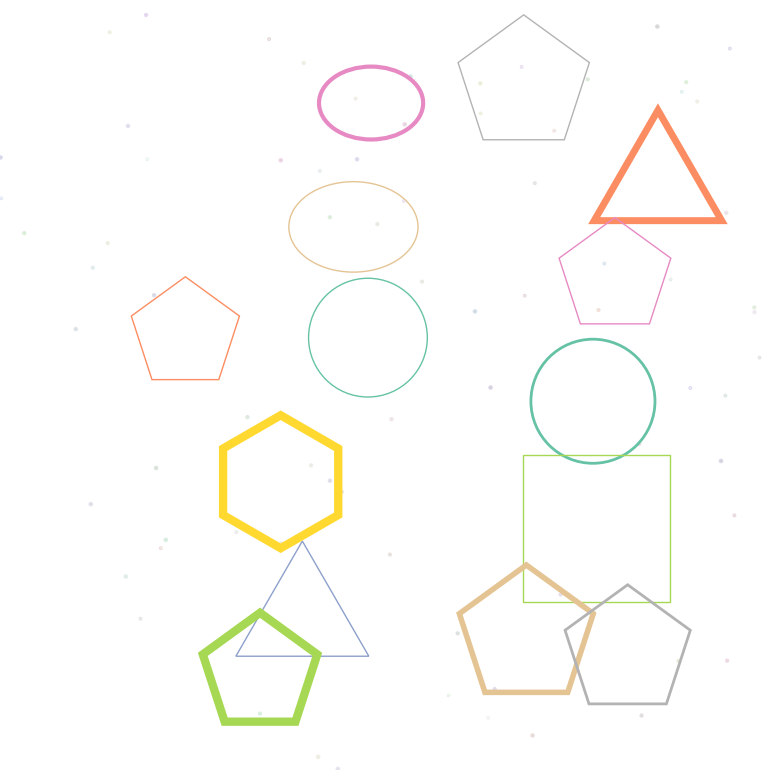[{"shape": "circle", "thickness": 1, "radius": 0.4, "center": [0.77, 0.479]}, {"shape": "circle", "thickness": 0.5, "radius": 0.39, "center": [0.478, 0.562]}, {"shape": "pentagon", "thickness": 0.5, "radius": 0.37, "center": [0.241, 0.567]}, {"shape": "triangle", "thickness": 2.5, "radius": 0.48, "center": [0.854, 0.761]}, {"shape": "triangle", "thickness": 0.5, "radius": 0.5, "center": [0.393, 0.198]}, {"shape": "pentagon", "thickness": 0.5, "radius": 0.38, "center": [0.799, 0.641]}, {"shape": "oval", "thickness": 1.5, "radius": 0.34, "center": [0.482, 0.866]}, {"shape": "square", "thickness": 0.5, "radius": 0.48, "center": [0.775, 0.314]}, {"shape": "pentagon", "thickness": 3, "radius": 0.39, "center": [0.338, 0.126]}, {"shape": "hexagon", "thickness": 3, "radius": 0.43, "center": [0.365, 0.374]}, {"shape": "pentagon", "thickness": 2, "radius": 0.46, "center": [0.684, 0.175]}, {"shape": "oval", "thickness": 0.5, "radius": 0.42, "center": [0.459, 0.705]}, {"shape": "pentagon", "thickness": 1, "radius": 0.43, "center": [0.815, 0.155]}, {"shape": "pentagon", "thickness": 0.5, "radius": 0.45, "center": [0.68, 0.891]}]